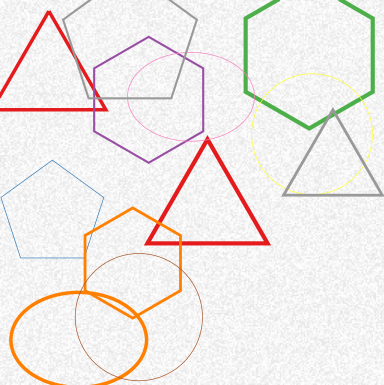[{"shape": "triangle", "thickness": 2.5, "radius": 0.85, "center": [0.127, 0.8]}, {"shape": "triangle", "thickness": 3, "radius": 0.9, "center": [0.539, 0.458]}, {"shape": "pentagon", "thickness": 0.5, "radius": 0.7, "center": [0.136, 0.444]}, {"shape": "hexagon", "thickness": 3, "radius": 0.95, "center": [0.803, 0.857]}, {"shape": "hexagon", "thickness": 1.5, "radius": 0.82, "center": [0.386, 0.741]}, {"shape": "hexagon", "thickness": 2, "radius": 0.72, "center": [0.345, 0.317]}, {"shape": "oval", "thickness": 2.5, "radius": 0.88, "center": [0.205, 0.117]}, {"shape": "circle", "thickness": 0.5, "radius": 0.78, "center": [0.811, 0.651]}, {"shape": "circle", "thickness": 0.5, "radius": 0.83, "center": [0.361, 0.176]}, {"shape": "oval", "thickness": 0.5, "radius": 0.82, "center": [0.496, 0.749]}, {"shape": "pentagon", "thickness": 1.5, "radius": 0.91, "center": [0.338, 0.892]}, {"shape": "triangle", "thickness": 2, "radius": 0.74, "center": [0.865, 0.567]}]